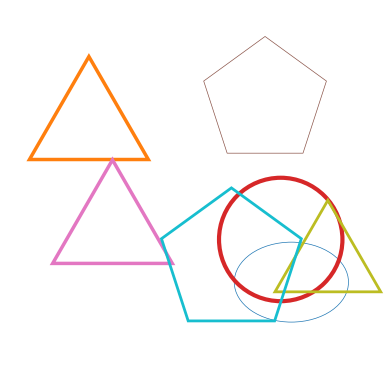[{"shape": "oval", "thickness": 0.5, "radius": 0.74, "center": [0.757, 0.267]}, {"shape": "triangle", "thickness": 2.5, "radius": 0.89, "center": [0.231, 0.675]}, {"shape": "circle", "thickness": 3, "radius": 0.8, "center": [0.729, 0.378]}, {"shape": "pentagon", "thickness": 0.5, "radius": 0.84, "center": [0.688, 0.738]}, {"shape": "triangle", "thickness": 2.5, "radius": 0.9, "center": [0.292, 0.405]}, {"shape": "triangle", "thickness": 2, "radius": 0.79, "center": [0.852, 0.321]}, {"shape": "pentagon", "thickness": 2, "radius": 0.95, "center": [0.601, 0.321]}]